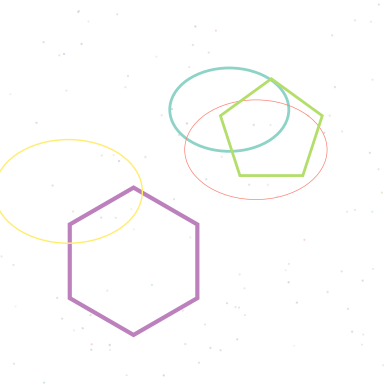[{"shape": "oval", "thickness": 2, "radius": 0.77, "center": [0.596, 0.715]}, {"shape": "oval", "thickness": 0.5, "radius": 0.92, "center": [0.665, 0.611]}, {"shape": "pentagon", "thickness": 2, "radius": 0.7, "center": [0.705, 0.656]}, {"shape": "hexagon", "thickness": 3, "radius": 0.96, "center": [0.347, 0.321]}, {"shape": "oval", "thickness": 1, "radius": 0.96, "center": [0.177, 0.503]}]